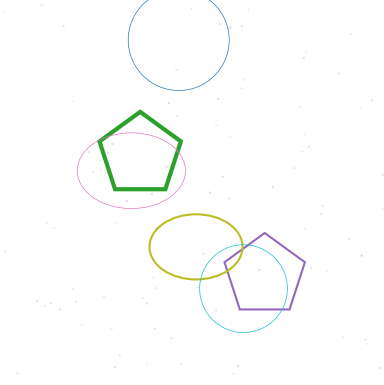[{"shape": "circle", "thickness": 0.5, "radius": 0.66, "center": [0.464, 0.896]}, {"shape": "pentagon", "thickness": 3, "radius": 0.56, "center": [0.364, 0.598]}, {"shape": "pentagon", "thickness": 1.5, "radius": 0.55, "center": [0.688, 0.285]}, {"shape": "oval", "thickness": 0.5, "radius": 0.7, "center": [0.341, 0.557]}, {"shape": "oval", "thickness": 1.5, "radius": 0.6, "center": [0.509, 0.359]}, {"shape": "circle", "thickness": 0.5, "radius": 0.57, "center": [0.633, 0.25]}]